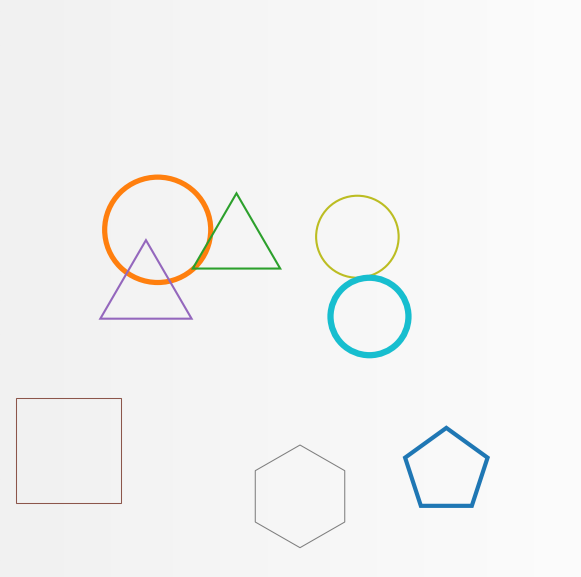[{"shape": "pentagon", "thickness": 2, "radius": 0.37, "center": [0.768, 0.184]}, {"shape": "circle", "thickness": 2.5, "radius": 0.46, "center": [0.271, 0.601]}, {"shape": "triangle", "thickness": 1, "radius": 0.43, "center": [0.407, 0.578]}, {"shape": "triangle", "thickness": 1, "radius": 0.45, "center": [0.251, 0.493]}, {"shape": "square", "thickness": 0.5, "radius": 0.45, "center": [0.118, 0.22]}, {"shape": "hexagon", "thickness": 0.5, "radius": 0.44, "center": [0.516, 0.14]}, {"shape": "circle", "thickness": 1, "radius": 0.35, "center": [0.615, 0.589]}, {"shape": "circle", "thickness": 3, "radius": 0.34, "center": [0.636, 0.451]}]